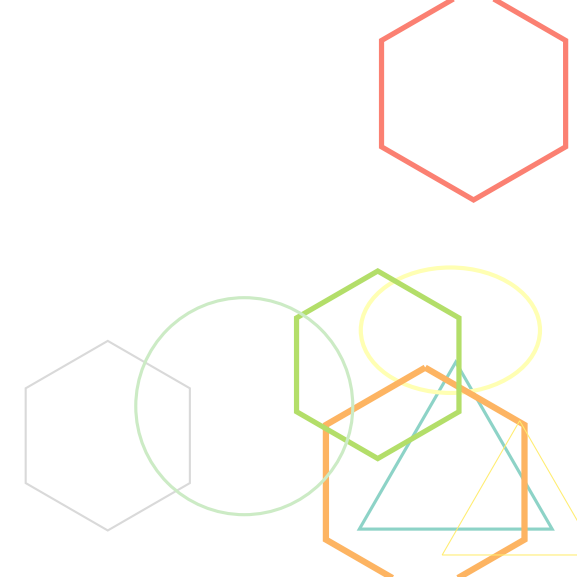[{"shape": "triangle", "thickness": 1.5, "radius": 0.96, "center": [0.789, 0.179]}, {"shape": "oval", "thickness": 2, "radius": 0.78, "center": [0.78, 0.427]}, {"shape": "hexagon", "thickness": 2.5, "radius": 0.92, "center": [0.82, 0.837]}, {"shape": "hexagon", "thickness": 3, "radius": 0.99, "center": [0.736, 0.164]}, {"shape": "hexagon", "thickness": 2.5, "radius": 0.81, "center": [0.654, 0.367]}, {"shape": "hexagon", "thickness": 1, "radius": 0.82, "center": [0.187, 0.245]}, {"shape": "circle", "thickness": 1.5, "radius": 0.94, "center": [0.423, 0.296]}, {"shape": "triangle", "thickness": 0.5, "radius": 0.77, "center": [0.9, 0.116]}]